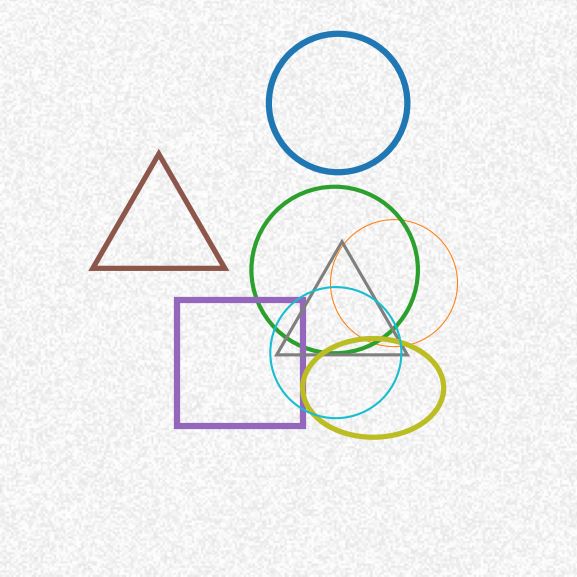[{"shape": "circle", "thickness": 3, "radius": 0.6, "center": [0.585, 0.821]}, {"shape": "circle", "thickness": 0.5, "radius": 0.55, "center": [0.682, 0.509]}, {"shape": "circle", "thickness": 2, "radius": 0.72, "center": [0.58, 0.532]}, {"shape": "square", "thickness": 3, "radius": 0.54, "center": [0.416, 0.371]}, {"shape": "triangle", "thickness": 2.5, "radius": 0.66, "center": [0.275, 0.6]}, {"shape": "triangle", "thickness": 1.5, "radius": 0.65, "center": [0.592, 0.45]}, {"shape": "oval", "thickness": 2.5, "radius": 0.61, "center": [0.646, 0.327]}, {"shape": "circle", "thickness": 1, "radius": 0.57, "center": [0.582, 0.389]}]